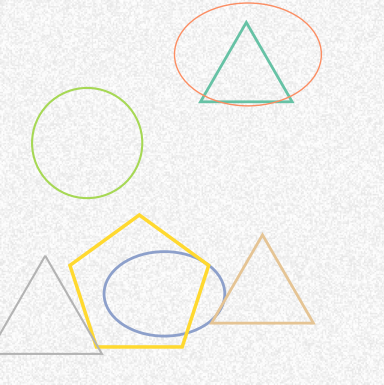[{"shape": "triangle", "thickness": 2, "radius": 0.69, "center": [0.64, 0.804]}, {"shape": "oval", "thickness": 1, "radius": 0.95, "center": [0.644, 0.859]}, {"shape": "oval", "thickness": 2, "radius": 0.78, "center": [0.427, 0.237]}, {"shape": "circle", "thickness": 1.5, "radius": 0.72, "center": [0.226, 0.629]}, {"shape": "pentagon", "thickness": 2.5, "radius": 0.95, "center": [0.362, 0.252]}, {"shape": "triangle", "thickness": 2, "radius": 0.76, "center": [0.682, 0.237]}, {"shape": "triangle", "thickness": 1.5, "radius": 0.85, "center": [0.117, 0.166]}]